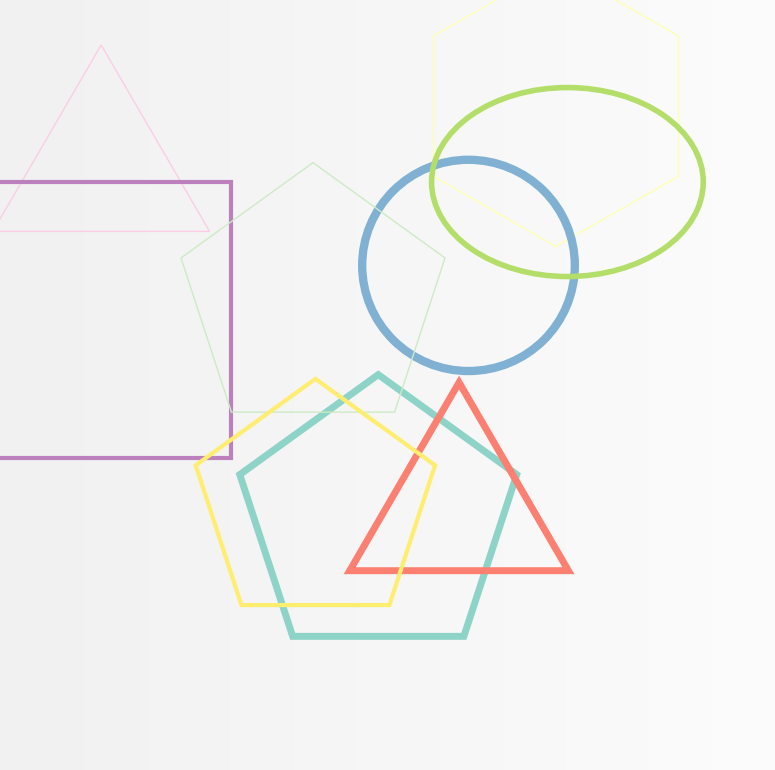[{"shape": "pentagon", "thickness": 2.5, "radius": 0.94, "center": [0.488, 0.326]}, {"shape": "hexagon", "thickness": 0.5, "radius": 0.91, "center": [0.718, 0.862]}, {"shape": "triangle", "thickness": 2.5, "radius": 0.81, "center": [0.592, 0.34]}, {"shape": "circle", "thickness": 3, "radius": 0.69, "center": [0.605, 0.655]}, {"shape": "oval", "thickness": 2, "radius": 0.88, "center": [0.732, 0.764]}, {"shape": "triangle", "thickness": 0.5, "radius": 0.81, "center": [0.131, 0.78]}, {"shape": "square", "thickness": 1.5, "radius": 0.9, "center": [0.119, 0.584]}, {"shape": "pentagon", "thickness": 0.5, "radius": 0.9, "center": [0.404, 0.61]}, {"shape": "pentagon", "thickness": 1.5, "radius": 0.81, "center": [0.407, 0.346]}]